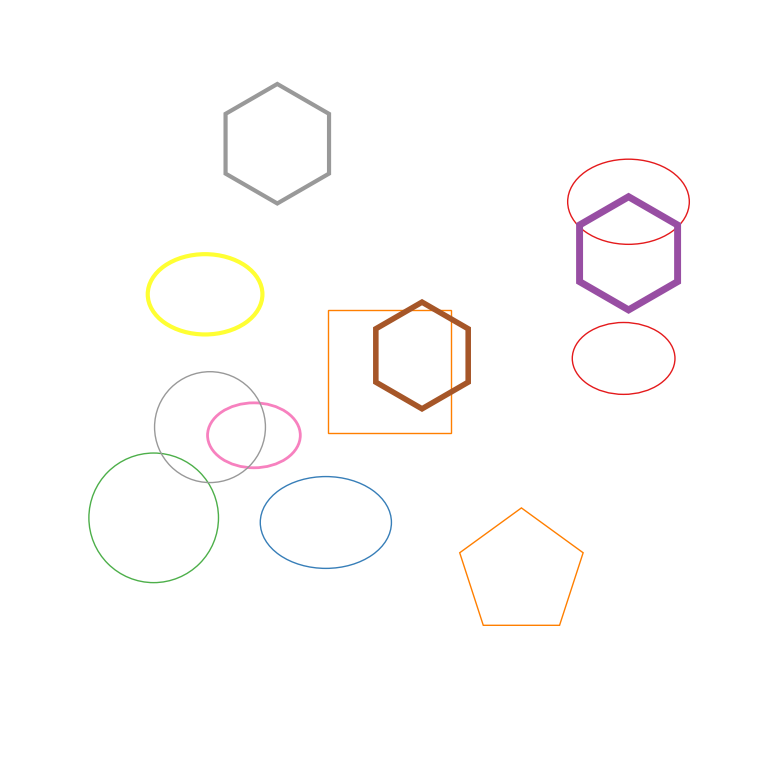[{"shape": "oval", "thickness": 0.5, "radius": 0.39, "center": [0.816, 0.738]}, {"shape": "oval", "thickness": 0.5, "radius": 0.33, "center": [0.81, 0.535]}, {"shape": "oval", "thickness": 0.5, "radius": 0.43, "center": [0.423, 0.321]}, {"shape": "circle", "thickness": 0.5, "radius": 0.42, "center": [0.2, 0.327]}, {"shape": "hexagon", "thickness": 2.5, "radius": 0.37, "center": [0.816, 0.671]}, {"shape": "pentagon", "thickness": 0.5, "radius": 0.42, "center": [0.677, 0.256]}, {"shape": "square", "thickness": 0.5, "radius": 0.4, "center": [0.506, 0.518]}, {"shape": "oval", "thickness": 1.5, "radius": 0.37, "center": [0.266, 0.618]}, {"shape": "hexagon", "thickness": 2, "radius": 0.35, "center": [0.548, 0.538]}, {"shape": "oval", "thickness": 1, "radius": 0.3, "center": [0.33, 0.435]}, {"shape": "hexagon", "thickness": 1.5, "radius": 0.39, "center": [0.36, 0.813]}, {"shape": "circle", "thickness": 0.5, "radius": 0.36, "center": [0.273, 0.445]}]